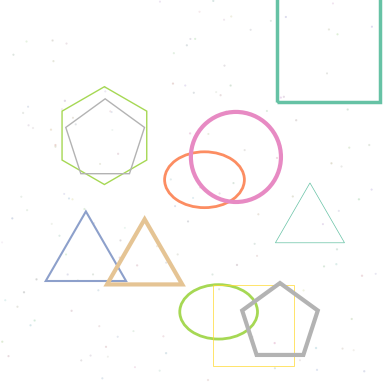[{"shape": "triangle", "thickness": 0.5, "radius": 0.52, "center": [0.805, 0.421]}, {"shape": "square", "thickness": 2.5, "radius": 0.67, "center": [0.853, 0.871]}, {"shape": "oval", "thickness": 2, "radius": 0.52, "center": [0.531, 0.533]}, {"shape": "triangle", "thickness": 1.5, "radius": 0.6, "center": [0.223, 0.33]}, {"shape": "circle", "thickness": 3, "radius": 0.58, "center": [0.613, 0.592]}, {"shape": "hexagon", "thickness": 1, "radius": 0.64, "center": [0.271, 0.648]}, {"shape": "oval", "thickness": 2, "radius": 0.5, "center": [0.568, 0.19]}, {"shape": "square", "thickness": 0.5, "radius": 0.53, "center": [0.659, 0.154]}, {"shape": "triangle", "thickness": 3, "radius": 0.56, "center": [0.376, 0.318]}, {"shape": "pentagon", "thickness": 3, "radius": 0.52, "center": [0.727, 0.162]}, {"shape": "pentagon", "thickness": 1, "radius": 0.54, "center": [0.273, 0.636]}]